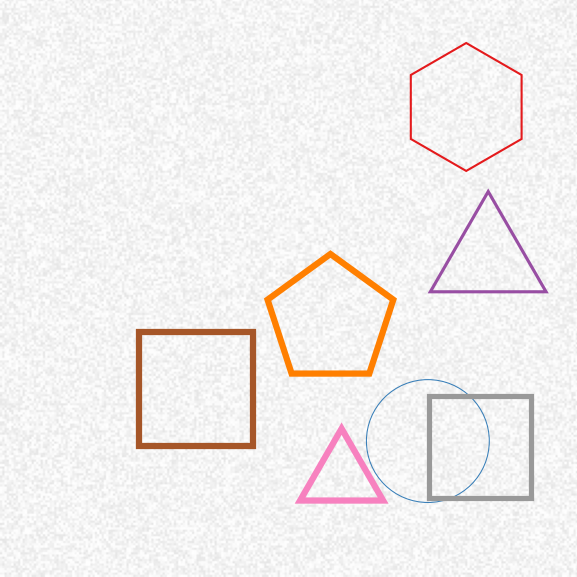[{"shape": "hexagon", "thickness": 1, "radius": 0.55, "center": [0.807, 0.814]}, {"shape": "circle", "thickness": 0.5, "radius": 0.53, "center": [0.741, 0.235]}, {"shape": "triangle", "thickness": 1.5, "radius": 0.58, "center": [0.845, 0.552]}, {"shape": "pentagon", "thickness": 3, "radius": 0.57, "center": [0.572, 0.445]}, {"shape": "square", "thickness": 3, "radius": 0.49, "center": [0.34, 0.325]}, {"shape": "triangle", "thickness": 3, "radius": 0.42, "center": [0.592, 0.174]}, {"shape": "square", "thickness": 2.5, "radius": 0.44, "center": [0.831, 0.225]}]